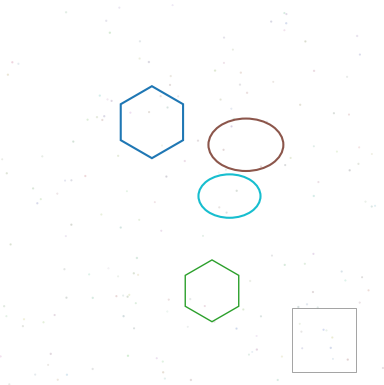[{"shape": "hexagon", "thickness": 1.5, "radius": 0.47, "center": [0.395, 0.683]}, {"shape": "hexagon", "thickness": 1, "radius": 0.4, "center": [0.551, 0.245]}, {"shape": "oval", "thickness": 1.5, "radius": 0.49, "center": [0.639, 0.624]}, {"shape": "square", "thickness": 0.5, "radius": 0.42, "center": [0.841, 0.117]}, {"shape": "oval", "thickness": 1.5, "radius": 0.4, "center": [0.596, 0.491]}]